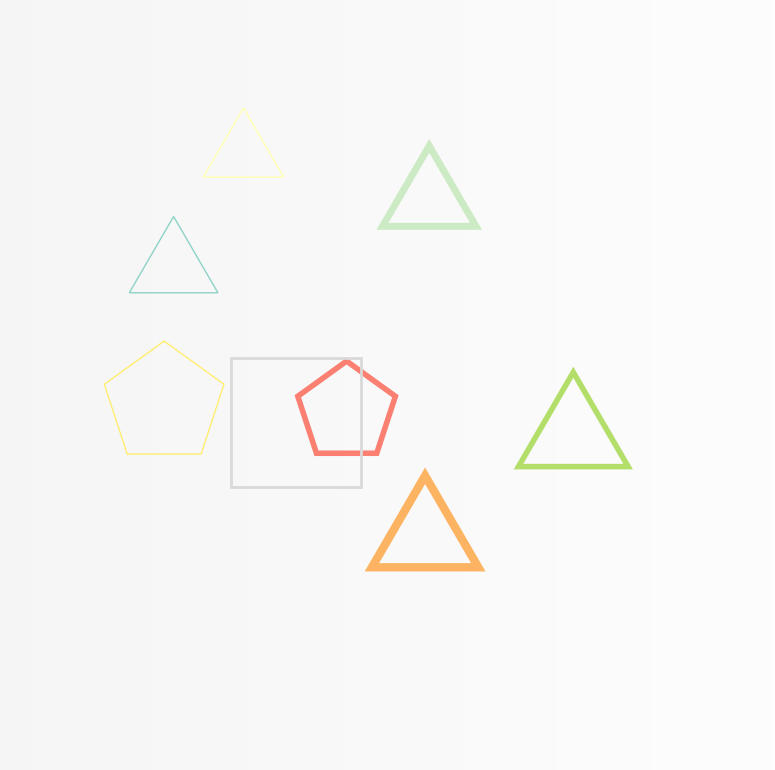[{"shape": "triangle", "thickness": 0.5, "radius": 0.33, "center": [0.224, 0.653]}, {"shape": "triangle", "thickness": 0.5, "radius": 0.3, "center": [0.314, 0.8]}, {"shape": "pentagon", "thickness": 2, "radius": 0.33, "center": [0.447, 0.465]}, {"shape": "triangle", "thickness": 3, "radius": 0.4, "center": [0.549, 0.303]}, {"shape": "triangle", "thickness": 2, "radius": 0.41, "center": [0.74, 0.435]}, {"shape": "square", "thickness": 1, "radius": 0.42, "center": [0.382, 0.451]}, {"shape": "triangle", "thickness": 2.5, "radius": 0.35, "center": [0.554, 0.741]}, {"shape": "pentagon", "thickness": 0.5, "radius": 0.41, "center": [0.212, 0.476]}]